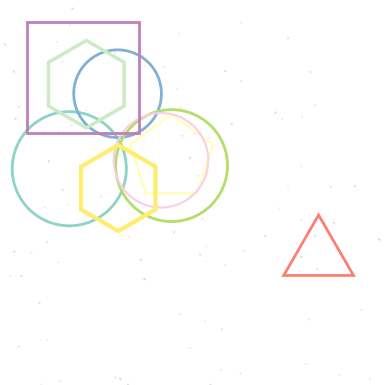[{"shape": "circle", "thickness": 2, "radius": 0.74, "center": [0.18, 0.562]}, {"shape": "pentagon", "thickness": 1.5, "radius": 0.57, "center": [0.446, 0.59]}, {"shape": "triangle", "thickness": 2, "radius": 0.52, "center": [0.828, 0.337]}, {"shape": "circle", "thickness": 2, "radius": 0.57, "center": [0.305, 0.757]}, {"shape": "circle", "thickness": 2, "radius": 0.73, "center": [0.446, 0.57]}, {"shape": "circle", "thickness": 1.5, "radius": 0.61, "center": [0.418, 0.584]}, {"shape": "square", "thickness": 2, "radius": 0.72, "center": [0.216, 0.798]}, {"shape": "hexagon", "thickness": 2.5, "radius": 0.57, "center": [0.224, 0.781]}, {"shape": "hexagon", "thickness": 3, "radius": 0.56, "center": [0.307, 0.512]}]